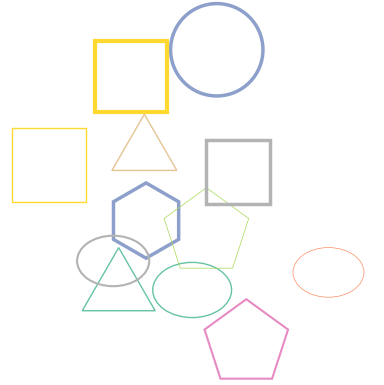[{"shape": "triangle", "thickness": 1, "radius": 0.55, "center": [0.308, 0.248]}, {"shape": "oval", "thickness": 1, "radius": 0.51, "center": [0.499, 0.247]}, {"shape": "oval", "thickness": 0.5, "radius": 0.46, "center": [0.853, 0.293]}, {"shape": "circle", "thickness": 2.5, "radius": 0.6, "center": [0.563, 0.871]}, {"shape": "hexagon", "thickness": 2.5, "radius": 0.49, "center": [0.379, 0.427]}, {"shape": "pentagon", "thickness": 1.5, "radius": 0.57, "center": [0.64, 0.109]}, {"shape": "pentagon", "thickness": 0.5, "radius": 0.58, "center": [0.536, 0.397]}, {"shape": "square", "thickness": 1, "radius": 0.48, "center": [0.128, 0.572]}, {"shape": "square", "thickness": 3, "radius": 0.47, "center": [0.34, 0.801]}, {"shape": "triangle", "thickness": 1, "radius": 0.49, "center": [0.375, 0.606]}, {"shape": "square", "thickness": 2.5, "radius": 0.42, "center": [0.618, 0.553]}, {"shape": "oval", "thickness": 1.5, "radius": 0.47, "center": [0.294, 0.322]}]